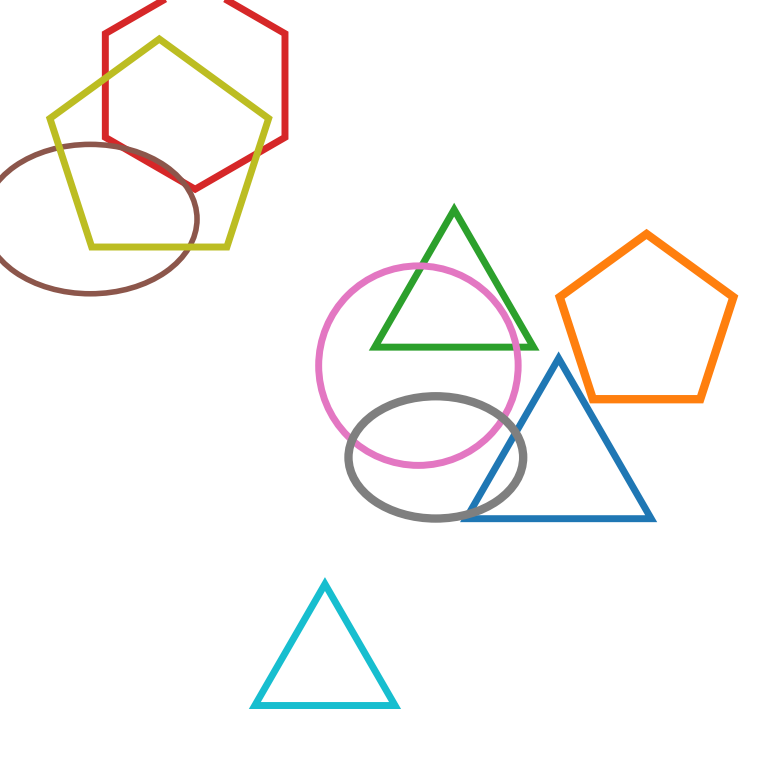[{"shape": "triangle", "thickness": 2.5, "radius": 0.69, "center": [0.725, 0.396]}, {"shape": "pentagon", "thickness": 3, "radius": 0.59, "center": [0.84, 0.578]}, {"shape": "triangle", "thickness": 2.5, "radius": 0.6, "center": [0.59, 0.609]}, {"shape": "hexagon", "thickness": 2.5, "radius": 0.67, "center": [0.253, 0.889]}, {"shape": "oval", "thickness": 2, "radius": 0.69, "center": [0.117, 0.715]}, {"shape": "circle", "thickness": 2.5, "radius": 0.65, "center": [0.543, 0.525]}, {"shape": "oval", "thickness": 3, "radius": 0.57, "center": [0.566, 0.406]}, {"shape": "pentagon", "thickness": 2.5, "radius": 0.75, "center": [0.207, 0.8]}, {"shape": "triangle", "thickness": 2.5, "radius": 0.53, "center": [0.422, 0.136]}]